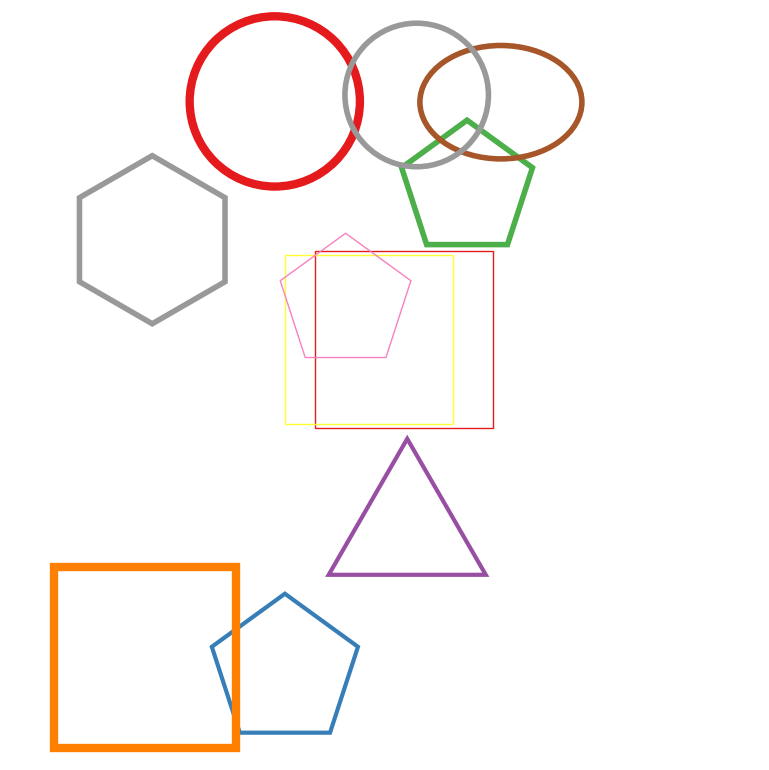[{"shape": "circle", "thickness": 3, "radius": 0.55, "center": [0.357, 0.868]}, {"shape": "square", "thickness": 0.5, "radius": 0.58, "center": [0.525, 0.559]}, {"shape": "pentagon", "thickness": 1.5, "radius": 0.5, "center": [0.37, 0.129]}, {"shape": "pentagon", "thickness": 2, "radius": 0.45, "center": [0.607, 0.755]}, {"shape": "triangle", "thickness": 1.5, "radius": 0.59, "center": [0.529, 0.312]}, {"shape": "square", "thickness": 3, "radius": 0.59, "center": [0.188, 0.146]}, {"shape": "square", "thickness": 0.5, "radius": 0.55, "center": [0.479, 0.559]}, {"shape": "oval", "thickness": 2, "radius": 0.53, "center": [0.651, 0.867]}, {"shape": "pentagon", "thickness": 0.5, "radius": 0.45, "center": [0.449, 0.608]}, {"shape": "hexagon", "thickness": 2, "radius": 0.55, "center": [0.198, 0.689]}, {"shape": "circle", "thickness": 2, "radius": 0.47, "center": [0.541, 0.877]}]